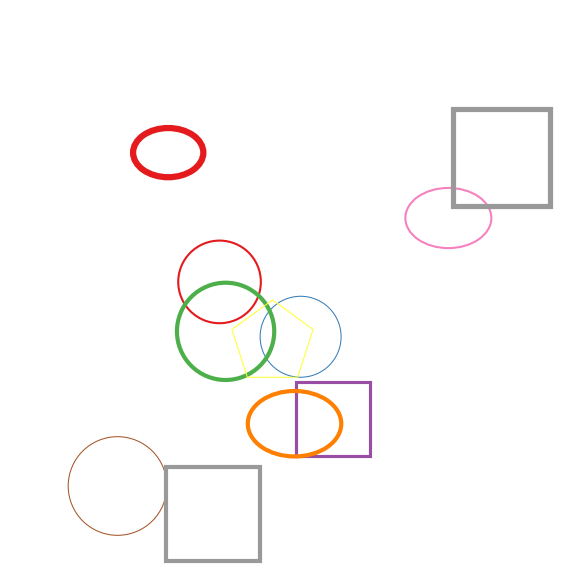[{"shape": "circle", "thickness": 1, "radius": 0.36, "center": [0.38, 0.511]}, {"shape": "oval", "thickness": 3, "radius": 0.3, "center": [0.291, 0.735]}, {"shape": "circle", "thickness": 0.5, "radius": 0.35, "center": [0.521, 0.416]}, {"shape": "circle", "thickness": 2, "radius": 0.42, "center": [0.391, 0.425]}, {"shape": "square", "thickness": 1.5, "radius": 0.32, "center": [0.577, 0.274]}, {"shape": "oval", "thickness": 2, "radius": 0.4, "center": [0.51, 0.265]}, {"shape": "pentagon", "thickness": 0.5, "radius": 0.37, "center": [0.472, 0.406]}, {"shape": "circle", "thickness": 0.5, "radius": 0.43, "center": [0.203, 0.158]}, {"shape": "oval", "thickness": 1, "radius": 0.37, "center": [0.776, 0.622]}, {"shape": "square", "thickness": 2.5, "radius": 0.42, "center": [0.868, 0.726]}, {"shape": "square", "thickness": 2, "radius": 0.41, "center": [0.368, 0.109]}]